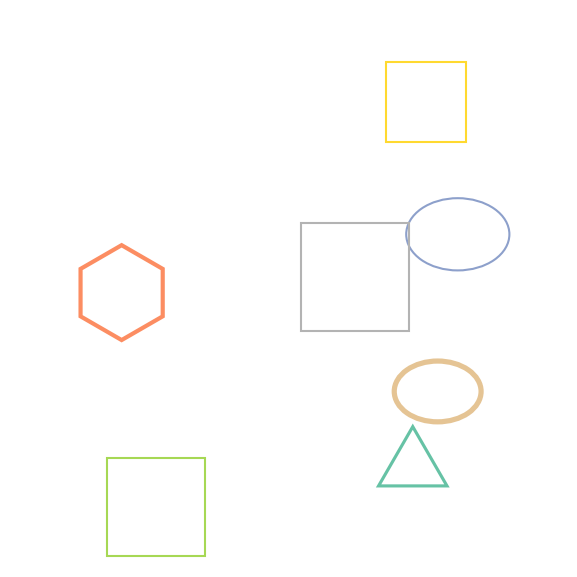[{"shape": "triangle", "thickness": 1.5, "radius": 0.34, "center": [0.715, 0.192]}, {"shape": "hexagon", "thickness": 2, "radius": 0.41, "center": [0.211, 0.492]}, {"shape": "oval", "thickness": 1, "radius": 0.45, "center": [0.793, 0.593]}, {"shape": "square", "thickness": 1, "radius": 0.42, "center": [0.27, 0.12]}, {"shape": "square", "thickness": 1, "radius": 0.35, "center": [0.737, 0.822]}, {"shape": "oval", "thickness": 2.5, "radius": 0.38, "center": [0.758, 0.321]}, {"shape": "square", "thickness": 1, "radius": 0.47, "center": [0.615, 0.519]}]